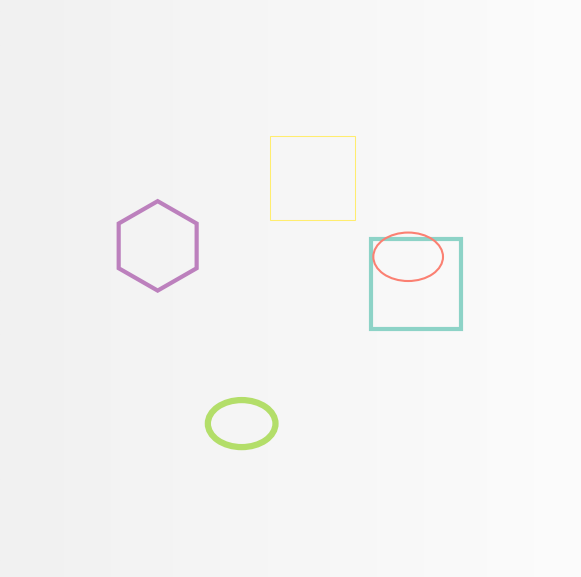[{"shape": "square", "thickness": 2, "radius": 0.39, "center": [0.716, 0.507]}, {"shape": "oval", "thickness": 1, "radius": 0.3, "center": [0.702, 0.554]}, {"shape": "oval", "thickness": 3, "radius": 0.29, "center": [0.416, 0.266]}, {"shape": "hexagon", "thickness": 2, "radius": 0.39, "center": [0.271, 0.573]}, {"shape": "square", "thickness": 0.5, "radius": 0.36, "center": [0.538, 0.691]}]